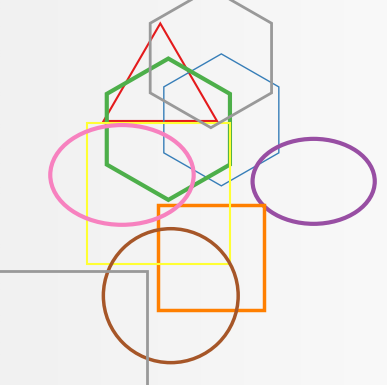[{"shape": "triangle", "thickness": 1.5, "radius": 0.84, "center": [0.414, 0.77]}, {"shape": "hexagon", "thickness": 1, "radius": 0.86, "center": [0.571, 0.689]}, {"shape": "hexagon", "thickness": 3, "radius": 0.92, "center": [0.434, 0.664]}, {"shape": "oval", "thickness": 3, "radius": 0.79, "center": [0.809, 0.529]}, {"shape": "square", "thickness": 2.5, "radius": 0.68, "center": [0.545, 0.332]}, {"shape": "square", "thickness": 1.5, "radius": 0.92, "center": [0.409, 0.497]}, {"shape": "circle", "thickness": 2.5, "radius": 0.87, "center": [0.441, 0.232]}, {"shape": "oval", "thickness": 3, "radius": 0.93, "center": [0.315, 0.546]}, {"shape": "square", "thickness": 2, "radius": 0.96, "center": [0.186, 0.104]}, {"shape": "hexagon", "thickness": 2, "radius": 0.9, "center": [0.544, 0.849]}]